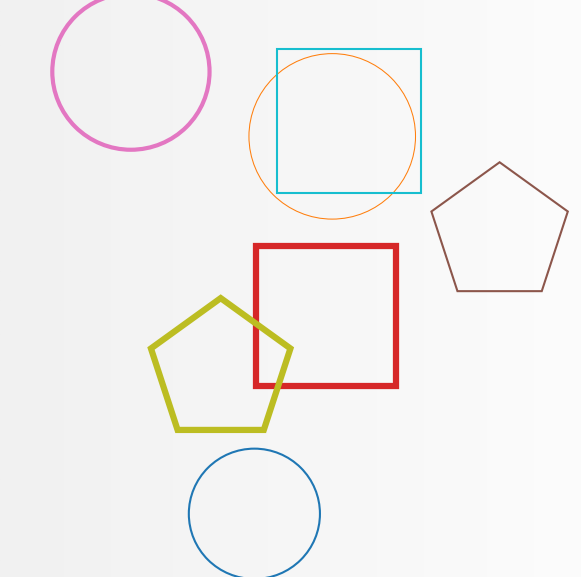[{"shape": "circle", "thickness": 1, "radius": 0.56, "center": [0.438, 0.109]}, {"shape": "circle", "thickness": 0.5, "radius": 0.72, "center": [0.572, 0.763]}, {"shape": "square", "thickness": 3, "radius": 0.6, "center": [0.561, 0.452]}, {"shape": "pentagon", "thickness": 1, "radius": 0.62, "center": [0.86, 0.595]}, {"shape": "circle", "thickness": 2, "radius": 0.68, "center": [0.225, 0.875]}, {"shape": "pentagon", "thickness": 3, "radius": 0.63, "center": [0.38, 0.357]}, {"shape": "square", "thickness": 1, "radius": 0.62, "center": [0.6, 0.79]}]